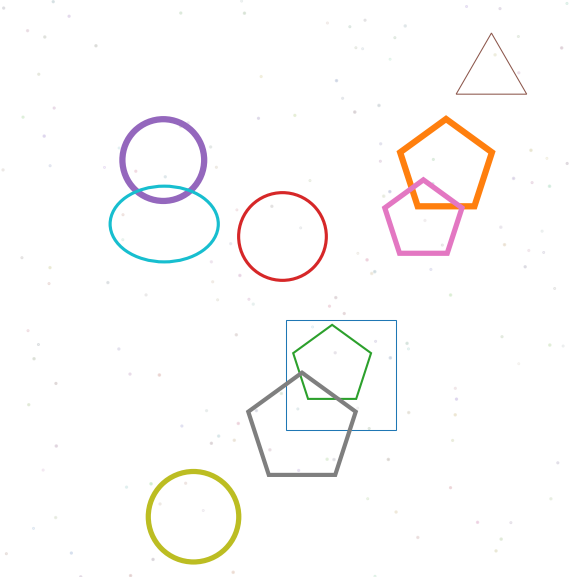[{"shape": "square", "thickness": 0.5, "radius": 0.47, "center": [0.59, 0.35]}, {"shape": "pentagon", "thickness": 3, "radius": 0.42, "center": [0.772, 0.71]}, {"shape": "pentagon", "thickness": 1, "radius": 0.35, "center": [0.575, 0.366]}, {"shape": "circle", "thickness": 1.5, "radius": 0.38, "center": [0.489, 0.59]}, {"shape": "circle", "thickness": 3, "radius": 0.35, "center": [0.283, 0.722]}, {"shape": "triangle", "thickness": 0.5, "radius": 0.35, "center": [0.851, 0.871]}, {"shape": "pentagon", "thickness": 2.5, "radius": 0.35, "center": [0.733, 0.617]}, {"shape": "pentagon", "thickness": 2, "radius": 0.49, "center": [0.523, 0.256]}, {"shape": "circle", "thickness": 2.5, "radius": 0.39, "center": [0.335, 0.104]}, {"shape": "oval", "thickness": 1.5, "radius": 0.47, "center": [0.284, 0.611]}]